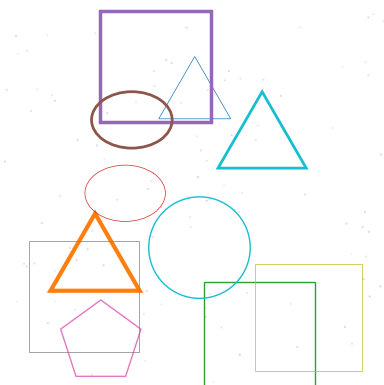[{"shape": "triangle", "thickness": 0.5, "radius": 0.54, "center": [0.506, 0.745]}, {"shape": "triangle", "thickness": 3, "radius": 0.67, "center": [0.247, 0.312]}, {"shape": "square", "thickness": 1, "radius": 0.72, "center": [0.674, 0.124]}, {"shape": "oval", "thickness": 0.5, "radius": 0.52, "center": [0.325, 0.498]}, {"shape": "square", "thickness": 2.5, "radius": 0.72, "center": [0.403, 0.828]}, {"shape": "oval", "thickness": 2, "radius": 0.52, "center": [0.342, 0.689]}, {"shape": "pentagon", "thickness": 1, "radius": 0.55, "center": [0.262, 0.111]}, {"shape": "square", "thickness": 0.5, "radius": 0.72, "center": [0.218, 0.23]}, {"shape": "square", "thickness": 0.5, "radius": 0.69, "center": [0.801, 0.176]}, {"shape": "circle", "thickness": 1, "radius": 0.66, "center": [0.518, 0.357]}, {"shape": "triangle", "thickness": 2, "radius": 0.66, "center": [0.681, 0.629]}]